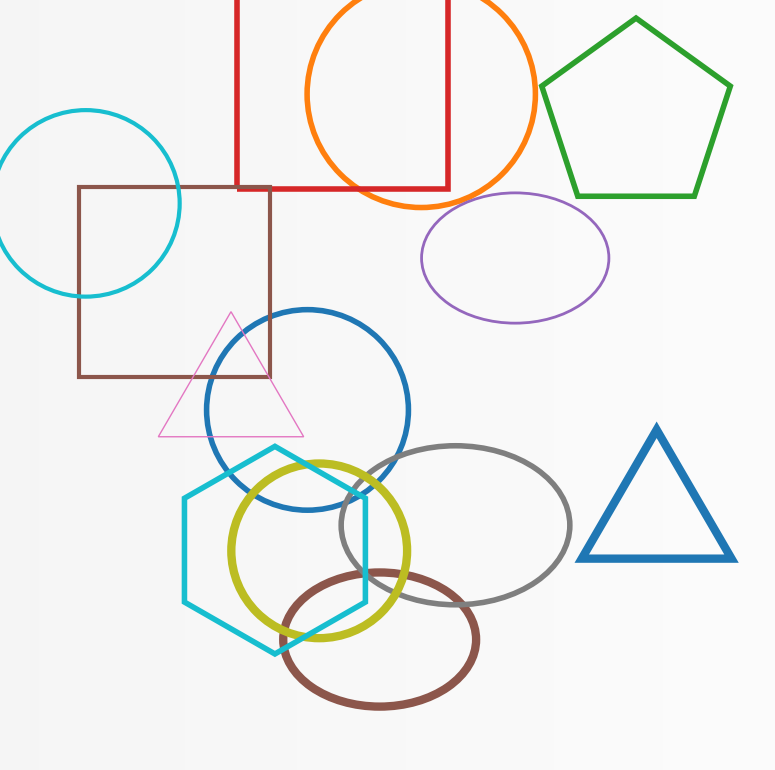[{"shape": "triangle", "thickness": 3, "radius": 0.56, "center": [0.847, 0.33]}, {"shape": "circle", "thickness": 2, "radius": 0.65, "center": [0.397, 0.468]}, {"shape": "circle", "thickness": 2, "radius": 0.74, "center": [0.544, 0.878]}, {"shape": "pentagon", "thickness": 2, "radius": 0.64, "center": [0.821, 0.849]}, {"shape": "square", "thickness": 2, "radius": 0.68, "center": [0.442, 0.891]}, {"shape": "oval", "thickness": 1, "radius": 0.6, "center": [0.665, 0.665]}, {"shape": "square", "thickness": 1.5, "radius": 0.62, "center": [0.225, 0.634]}, {"shape": "oval", "thickness": 3, "radius": 0.62, "center": [0.49, 0.169]}, {"shape": "triangle", "thickness": 0.5, "radius": 0.54, "center": [0.298, 0.487]}, {"shape": "oval", "thickness": 2, "radius": 0.74, "center": [0.588, 0.318]}, {"shape": "circle", "thickness": 3, "radius": 0.57, "center": [0.412, 0.285]}, {"shape": "hexagon", "thickness": 2, "radius": 0.67, "center": [0.355, 0.285]}, {"shape": "circle", "thickness": 1.5, "radius": 0.61, "center": [0.111, 0.736]}]